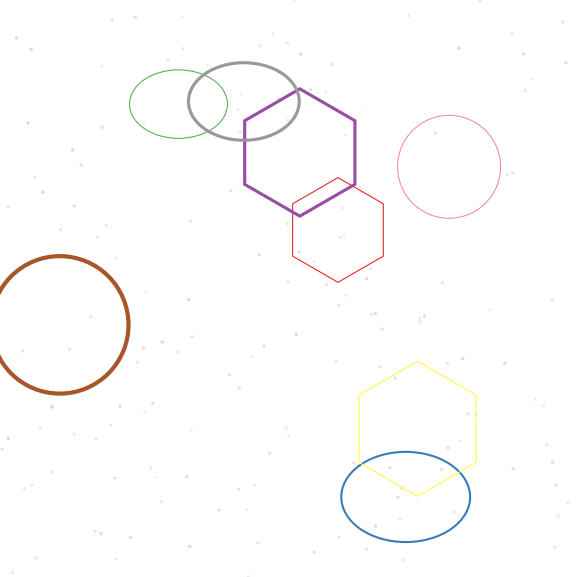[{"shape": "hexagon", "thickness": 0.5, "radius": 0.45, "center": [0.585, 0.601]}, {"shape": "oval", "thickness": 1, "radius": 0.56, "center": [0.703, 0.139]}, {"shape": "oval", "thickness": 0.5, "radius": 0.42, "center": [0.309, 0.819]}, {"shape": "hexagon", "thickness": 1.5, "radius": 0.55, "center": [0.519, 0.735]}, {"shape": "hexagon", "thickness": 0.5, "radius": 0.58, "center": [0.723, 0.257]}, {"shape": "circle", "thickness": 2, "radius": 0.6, "center": [0.104, 0.437]}, {"shape": "circle", "thickness": 0.5, "radius": 0.45, "center": [0.778, 0.71]}, {"shape": "oval", "thickness": 1.5, "radius": 0.48, "center": [0.422, 0.823]}]